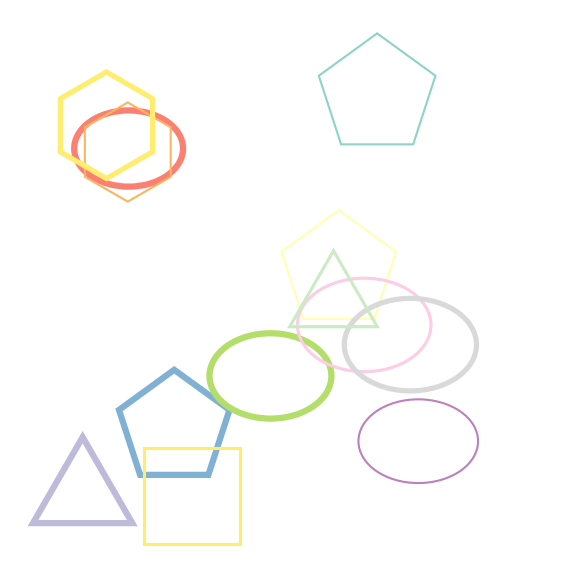[{"shape": "pentagon", "thickness": 1, "radius": 0.53, "center": [0.653, 0.835]}, {"shape": "pentagon", "thickness": 1, "radius": 0.52, "center": [0.587, 0.531]}, {"shape": "triangle", "thickness": 3, "radius": 0.5, "center": [0.143, 0.143]}, {"shape": "oval", "thickness": 3, "radius": 0.47, "center": [0.223, 0.742]}, {"shape": "pentagon", "thickness": 3, "radius": 0.5, "center": [0.302, 0.258]}, {"shape": "hexagon", "thickness": 1, "radius": 0.43, "center": [0.221, 0.736]}, {"shape": "oval", "thickness": 3, "radius": 0.53, "center": [0.468, 0.348]}, {"shape": "oval", "thickness": 1.5, "radius": 0.58, "center": [0.631, 0.436]}, {"shape": "oval", "thickness": 2.5, "radius": 0.57, "center": [0.711, 0.402]}, {"shape": "oval", "thickness": 1, "radius": 0.52, "center": [0.724, 0.235]}, {"shape": "triangle", "thickness": 1.5, "radius": 0.44, "center": [0.578, 0.477]}, {"shape": "hexagon", "thickness": 2.5, "radius": 0.46, "center": [0.184, 0.782]}, {"shape": "square", "thickness": 1.5, "radius": 0.41, "center": [0.332, 0.14]}]